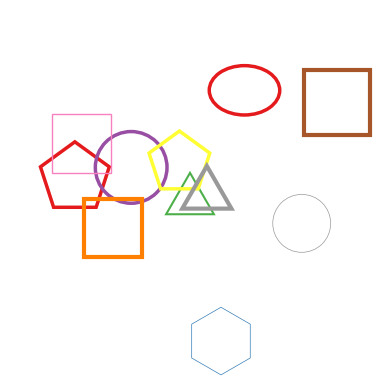[{"shape": "oval", "thickness": 2.5, "radius": 0.46, "center": [0.635, 0.765]}, {"shape": "pentagon", "thickness": 2.5, "radius": 0.47, "center": [0.194, 0.538]}, {"shape": "hexagon", "thickness": 0.5, "radius": 0.44, "center": [0.574, 0.114]}, {"shape": "triangle", "thickness": 1.5, "radius": 0.36, "center": [0.494, 0.479]}, {"shape": "circle", "thickness": 2.5, "radius": 0.47, "center": [0.341, 0.565]}, {"shape": "square", "thickness": 3, "radius": 0.38, "center": [0.294, 0.408]}, {"shape": "pentagon", "thickness": 2.5, "radius": 0.41, "center": [0.466, 0.577]}, {"shape": "square", "thickness": 3, "radius": 0.43, "center": [0.875, 0.733]}, {"shape": "square", "thickness": 1, "radius": 0.38, "center": [0.212, 0.627]}, {"shape": "triangle", "thickness": 3, "radius": 0.37, "center": [0.537, 0.495]}, {"shape": "circle", "thickness": 0.5, "radius": 0.38, "center": [0.784, 0.42]}]